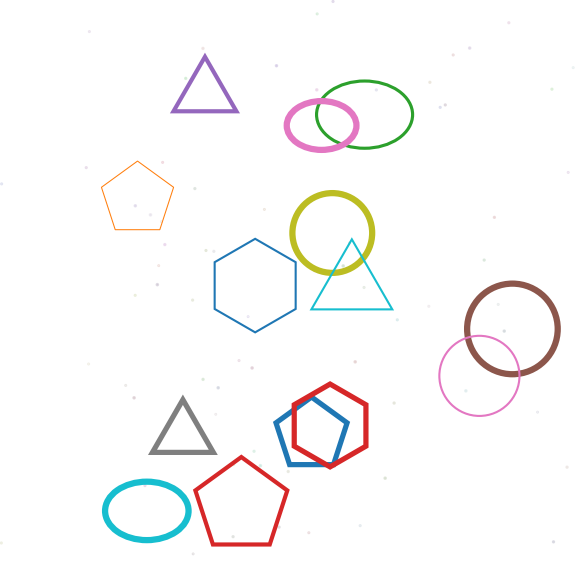[{"shape": "pentagon", "thickness": 2.5, "radius": 0.32, "center": [0.539, 0.247]}, {"shape": "hexagon", "thickness": 1, "radius": 0.4, "center": [0.442, 0.505]}, {"shape": "pentagon", "thickness": 0.5, "radius": 0.33, "center": [0.238, 0.655]}, {"shape": "oval", "thickness": 1.5, "radius": 0.42, "center": [0.631, 0.801]}, {"shape": "pentagon", "thickness": 2, "radius": 0.42, "center": [0.418, 0.124]}, {"shape": "hexagon", "thickness": 2.5, "radius": 0.36, "center": [0.572, 0.262]}, {"shape": "triangle", "thickness": 2, "radius": 0.31, "center": [0.355, 0.838]}, {"shape": "circle", "thickness": 3, "radius": 0.39, "center": [0.887, 0.43]}, {"shape": "circle", "thickness": 1, "radius": 0.35, "center": [0.83, 0.348]}, {"shape": "oval", "thickness": 3, "radius": 0.3, "center": [0.557, 0.782]}, {"shape": "triangle", "thickness": 2.5, "radius": 0.3, "center": [0.317, 0.246]}, {"shape": "circle", "thickness": 3, "radius": 0.35, "center": [0.575, 0.596]}, {"shape": "triangle", "thickness": 1, "radius": 0.4, "center": [0.609, 0.504]}, {"shape": "oval", "thickness": 3, "radius": 0.36, "center": [0.254, 0.114]}]